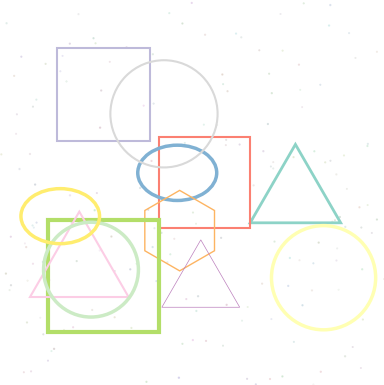[{"shape": "triangle", "thickness": 2, "radius": 0.68, "center": [0.767, 0.489]}, {"shape": "circle", "thickness": 2.5, "radius": 0.68, "center": [0.84, 0.279]}, {"shape": "square", "thickness": 1.5, "radius": 0.61, "center": [0.269, 0.756]}, {"shape": "square", "thickness": 1.5, "radius": 0.59, "center": [0.53, 0.526]}, {"shape": "oval", "thickness": 2.5, "radius": 0.51, "center": [0.46, 0.551]}, {"shape": "hexagon", "thickness": 1, "radius": 0.52, "center": [0.467, 0.401]}, {"shape": "square", "thickness": 3, "radius": 0.73, "center": [0.269, 0.283]}, {"shape": "triangle", "thickness": 1.5, "radius": 0.74, "center": [0.206, 0.302]}, {"shape": "circle", "thickness": 1.5, "radius": 0.7, "center": [0.426, 0.704]}, {"shape": "triangle", "thickness": 0.5, "radius": 0.58, "center": [0.522, 0.26]}, {"shape": "circle", "thickness": 2.5, "radius": 0.62, "center": [0.236, 0.3]}, {"shape": "oval", "thickness": 2.5, "radius": 0.51, "center": [0.156, 0.439]}]